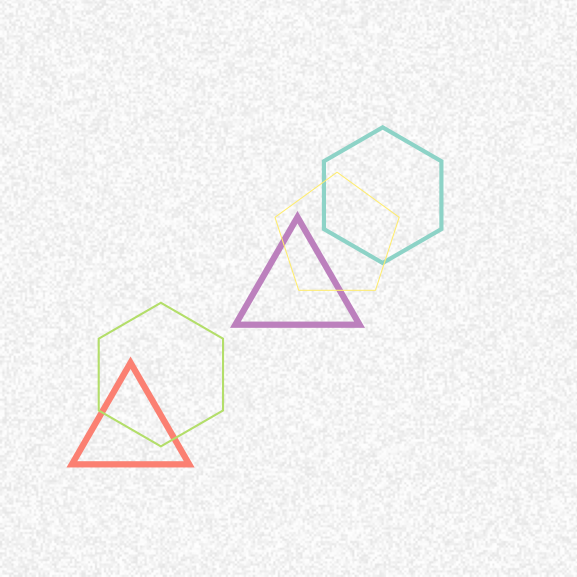[{"shape": "hexagon", "thickness": 2, "radius": 0.59, "center": [0.663, 0.661]}, {"shape": "triangle", "thickness": 3, "radius": 0.59, "center": [0.226, 0.254]}, {"shape": "hexagon", "thickness": 1, "radius": 0.62, "center": [0.279, 0.351]}, {"shape": "triangle", "thickness": 3, "radius": 0.62, "center": [0.515, 0.499]}, {"shape": "pentagon", "thickness": 0.5, "radius": 0.57, "center": [0.584, 0.588]}]